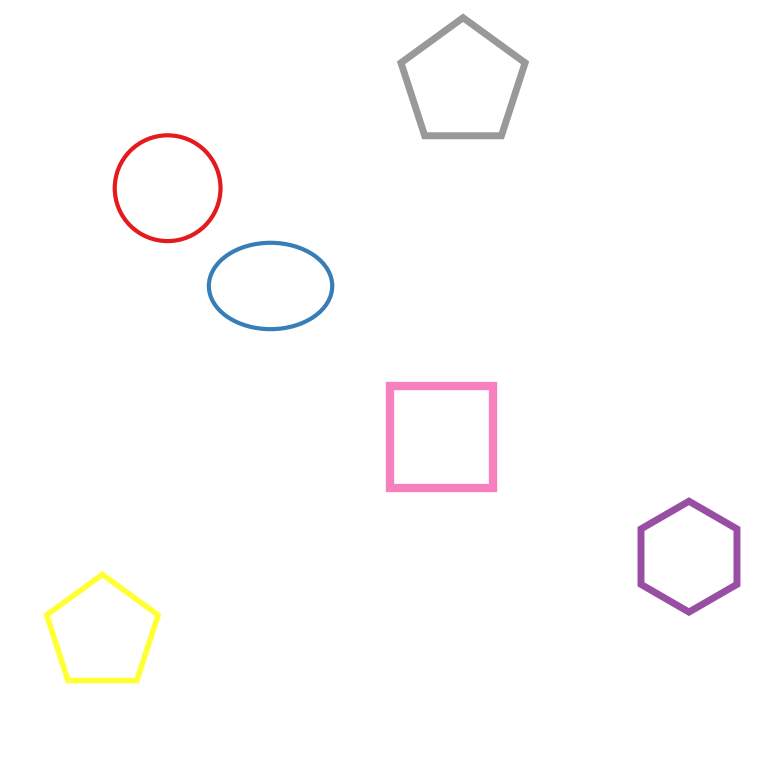[{"shape": "circle", "thickness": 1.5, "radius": 0.34, "center": [0.218, 0.756]}, {"shape": "oval", "thickness": 1.5, "radius": 0.4, "center": [0.351, 0.629]}, {"shape": "hexagon", "thickness": 2.5, "radius": 0.36, "center": [0.895, 0.277]}, {"shape": "pentagon", "thickness": 2, "radius": 0.38, "center": [0.133, 0.178]}, {"shape": "square", "thickness": 3, "radius": 0.33, "center": [0.573, 0.432]}, {"shape": "pentagon", "thickness": 2.5, "radius": 0.42, "center": [0.601, 0.892]}]